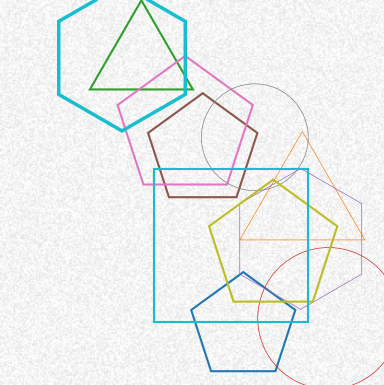[{"shape": "pentagon", "thickness": 1.5, "radius": 0.71, "center": [0.632, 0.151]}, {"shape": "triangle", "thickness": 0.5, "radius": 0.94, "center": [0.785, 0.471]}, {"shape": "triangle", "thickness": 1.5, "radius": 0.77, "center": [0.367, 0.845]}, {"shape": "circle", "thickness": 0.5, "radius": 0.92, "center": [0.853, 0.173]}, {"shape": "hexagon", "thickness": 0.5, "radius": 0.91, "center": [0.781, 0.38]}, {"shape": "pentagon", "thickness": 1.5, "radius": 0.75, "center": [0.527, 0.609]}, {"shape": "pentagon", "thickness": 1.5, "radius": 0.92, "center": [0.481, 0.67]}, {"shape": "circle", "thickness": 0.5, "radius": 0.69, "center": [0.662, 0.643]}, {"shape": "pentagon", "thickness": 1.5, "radius": 0.88, "center": [0.71, 0.358]}, {"shape": "hexagon", "thickness": 2.5, "radius": 0.95, "center": [0.317, 0.85]}, {"shape": "square", "thickness": 1.5, "radius": 1.0, "center": [0.6, 0.362]}]